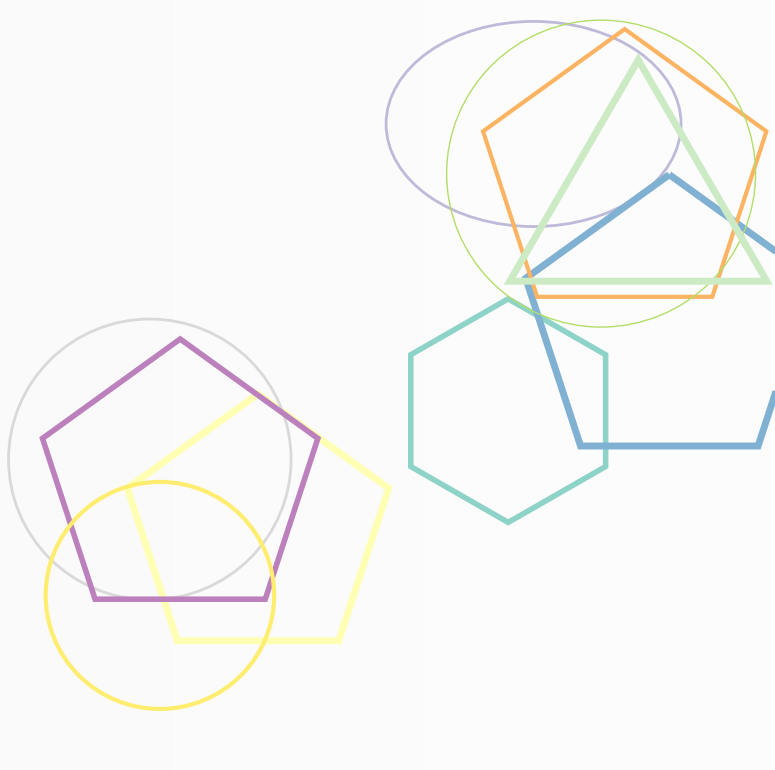[{"shape": "hexagon", "thickness": 2, "radius": 0.73, "center": [0.656, 0.467]}, {"shape": "pentagon", "thickness": 2.5, "radius": 0.89, "center": [0.333, 0.311]}, {"shape": "oval", "thickness": 1, "radius": 0.95, "center": [0.688, 0.839]}, {"shape": "pentagon", "thickness": 2.5, "radius": 0.97, "center": [0.864, 0.578]}, {"shape": "pentagon", "thickness": 1.5, "radius": 0.96, "center": [0.806, 0.77]}, {"shape": "circle", "thickness": 0.5, "radius": 1.0, "center": [0.776, 0.775]}, {"shape": "circle", "thickness": 1, "radius": 0.91, "center": [0.193, 0.403]}, {"shape": "pentagon", "thickness": 2, "radius": 0.93, "center": [0.232, 0.373]}, {"shape": "triangle", "thickness": 2.5, "radius": 0.96, "center": [0.824, 0.731]}, {"shape": "circle", "thickness": 1.5, "radius": 0.74, "center": [0.206, 0.227]}]